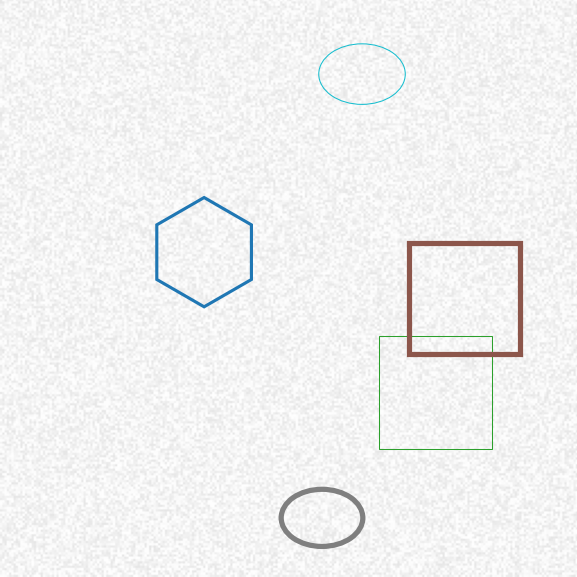[{"shape": "hexagon", "thickness": 1.5, "radius": 0.47, "center": [0.353, 0.562]}, {"shape": "square", "thickness": 0.5, "radius": 0.49, "center": [0.755, 0.319]}, {"shape": "square", "thickness": 2.5, "radius": 0.48, "center": [0.804, 0.482]}, {"shape": "oval", "thickness": 2.5, "radius": 0.35, "center": [0.558, 0.102]}, {"shape": "oval", "thickness": 0.5, "radius": 0.37, "center": [0.627, 0.871]}]